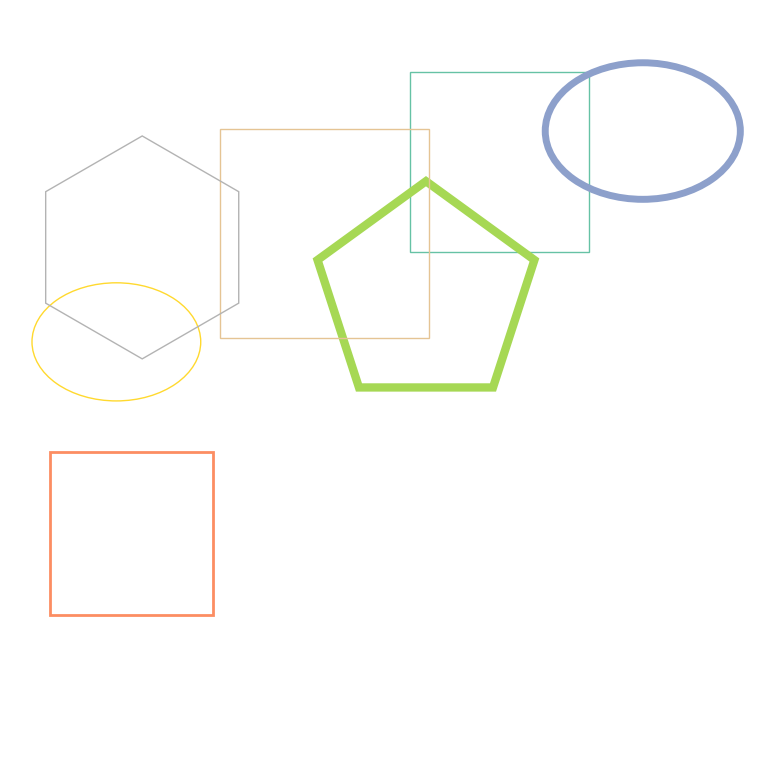[{"shape": "square", "thickness": 0.5, "radius": 0.58, "center": [0.649, 0.79]}, {"shape": "square", "thickness": 1, "radius": 0.53, "center": [0.171, 0.307]}, {"shape": "oval", "thickness": 2.5, "radius": 0.63, "center": [0.835, 0.83]}, {"shape": "pentagon", "thickness": 3, "radius": 0.74, "center": [0.553, 0.617]}, {"shape": "oval", "thickness": 0.5, "radius": 0.55, "center": [0.151, 0.556]}, {"shape": "square", "thickness": 0.5, "radius": 0.68, "center": [0.422, 0.697]}, {"shape": "hexagon", "thickness": 0.5, "radius": 0.72, "center": [0.185, 0.679]}]